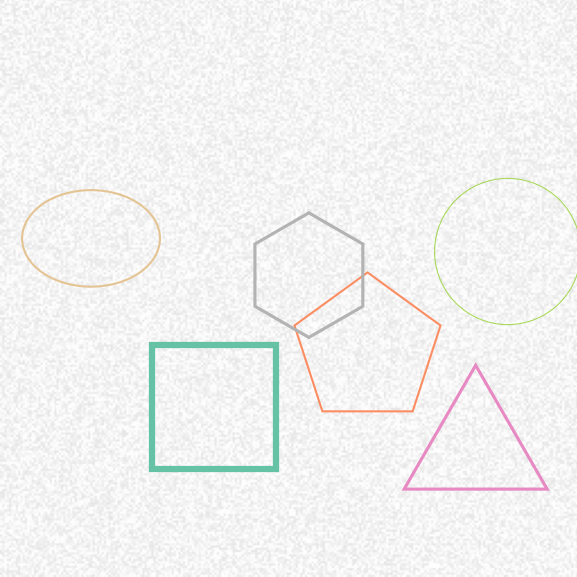[{"shape": "square", "thickness": 3, "radius": 0.54, "center": [0.371, 0.294]}, {"shape": "pentagon", "thickness": 1, "radius": 0.66, "center": [0.636, 0.394]}, {"shape": "triangle", "thickness": 1.5, "radius": 0.71, "center": [0.824, 0.224]}, {"shape": "circle", "thickness": 0.5, "radius": 0.63, "center": [0.879, 0.564]}, {"shape": "oval", "thickness": 1, "radius": 0.6, "center": [0.158, 0.586]}, {"shape": "hexagon", "thickness": 1.5, "radius": 0.54, "center": [0.535, 0.523]}]